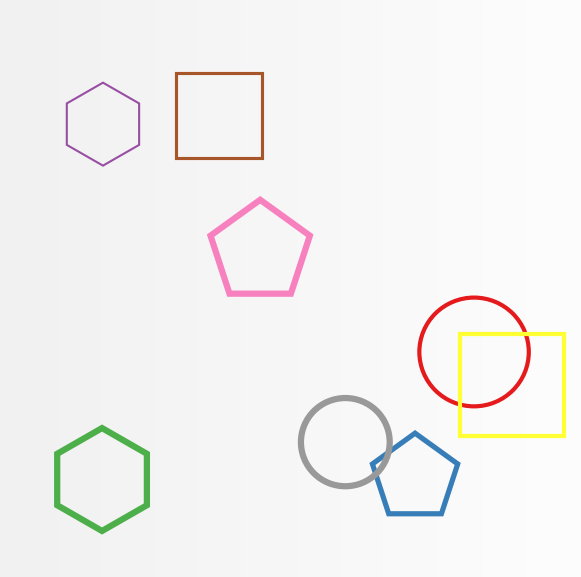[{"shape": "circle", "thickness": 2, "radius": 0.47, "center": [0.816, 0.39]}, {"shape": "pentagon", "thickness": 2.5, "radius": 0.39, "center": [0.714, 0.172]}, {"shape": "hexagon", "thickness": 3, "radius": 0.45, "center": [0.176, 0.169]}, {"shape": "hexagon", "thickness": 1, "radius": 0.36, "center": [0.177, 0.784]}, {"shape": "square", "thickness": 2, "radius": 0.44, "center": [0.881, 0.332]}, {"shape": "square", "thickness": 1.5, "radius": 0.37, "center": [0.376, 0.799]}, {"shape": "pentagon", "thickness": 3, "radius": 0.45, "center": [0.448, 0.563]}, {"shape": "circle", "thickness": 3, "radius": 0.38, "center": [0.594, 0.234]}]